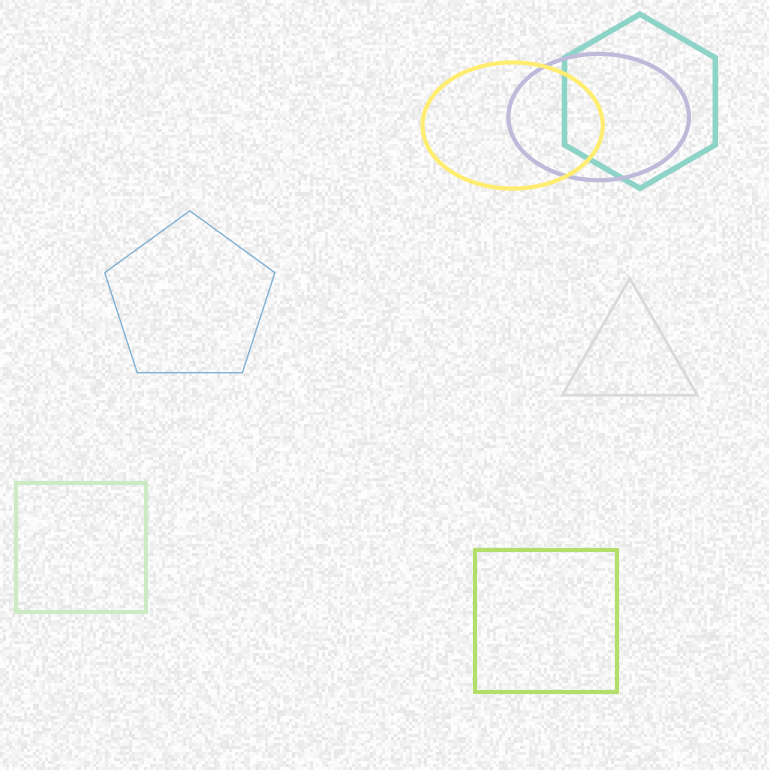[{"shape": "hexagon", "thickness": 2, "radius": 0.57, "center": [0.831, 0.868]}, {"shape": "oval", "thickness": 1.5, "radius": 0.59, "center": [0.778, 0.848]}, {"shape": "pentagon", "thickness": 0.5, "radius": 0.58, "center": [0.246, 0.61]}, {"shape": "square", "thickness": 1.5, "radius": 0.46, "center": [0.709, 0.194]}, {"shape": "triangle", "thickness": 1, "radius": 0.51, "center": [0.818, 0.537]}, {"shape": "square", "thickness": 1.5, "radius": 0.42, "center": [0.105, 0.289]}, {"shape": "oval", "thickness": 1.5, "radius": 0.59, "center": [0.666, 0.837]}]